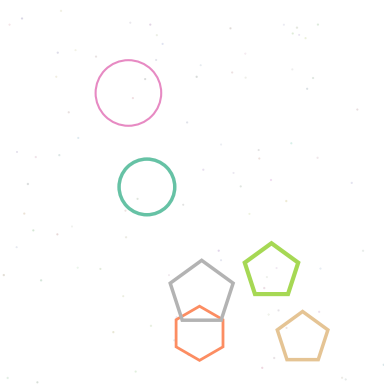[{"shape": "circle", "thickness": 2.5, "radius": 0.36, "center": [0.382, 0.514]}, {"shape": "hexagon", "thickness": 2, "radius": 0.35, "center": [0.518, 0.134]}, {"shape": "circle", "thickness": 1.5, "radius": 0.43, "center": [0.334, 0.759]}, {"shape": "pentagon", "thickness": 3, "radius": 0.37, "center": [0.705, 0.295]}, {"shape": "pentagon", "thickness": 2.5, "radius": 0.35, "center": [0.786, 0.122]}, {"shape": "pentagon", "thickness": 2.5, "radius": 0.43, "center": [0.524, 0.238]}]